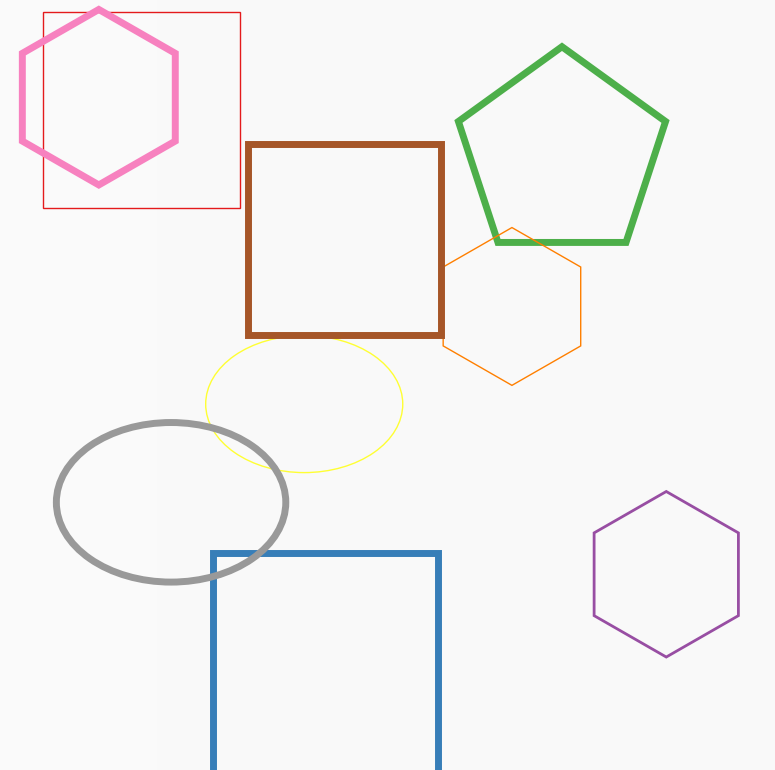[{"shape": "square", "thickness": 0.5, "radius": 0.64, "center": [0.182, 0.857]}, {"shape": "square", "thickness": 2.5, "radius": 0.72, "center": [0.42, 0.137]}, {"shape": "pentagon", "thickness": 2.5, "radius": 0.7, "center": [0.725, 0.799]}, {"shape": "hexagon", "thickness": 1, "radius": 0.54, "center": [0.86, 0.254]}, {"shape": "hexagon", "thickness": 0.5, "radius": 0.51, "center": [0.661, 0.602]}, {"shape": "oval", "thickness": 0.5, "radius": 0.64, "center": [0.393, 0.475]}, {"shape": "square", "thickness": 2.5, "radius": 0.62, "center": [0.444, 0.689]}, {"shape": "hexagon", "thickness": 2.5, "radius": 0.57, "center": [0.127, 0.874]}, {"shape": "oval", "thickness": 2.5, "radius": 0.74, "center": [0.221, 0.348]}]